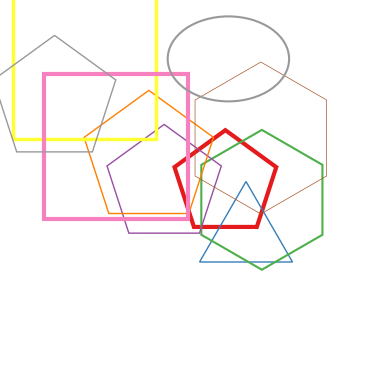[{"shape": "pentagon", "thickness": 3, "radius": 0.69, "center": [0.585, 0.523]}, {"shape": "triangle", "thickness": 1, "radius": 0.7, "center": [0.639, 0.389]}, {"shape": "hexagon", "thickness": 1.5, "radius": 0.91, "center": [0.68, 0.481]}, {"shape": "pentagon", "thickness": 1, "radius": 0.78, "center": [0.426, 0.521]}, {"shape": "pentagon", "thickness": 1, "radius": 0.88, "center": [0.387, 0.588]}, {"shape": "square", "thickness": 2.5, "radius": 0.93, "center": [0.22, 0.824]}, {"shape": "hexagon", "thickness": 0.5, "radius": 0.99, "center": [0.677, 0.642]}, {"shape": "square", "thickness": 3, "radius": 0.94, "center": [0.301, 0.62]}, {"shape": "oval", "thickness": 1.5, "radius": 0.79, "center": [0.593, 0.847]}, {"shape": "pentagon", "thickness": 1, "radius": 0.84, "center": [0.142, 0.741]}]